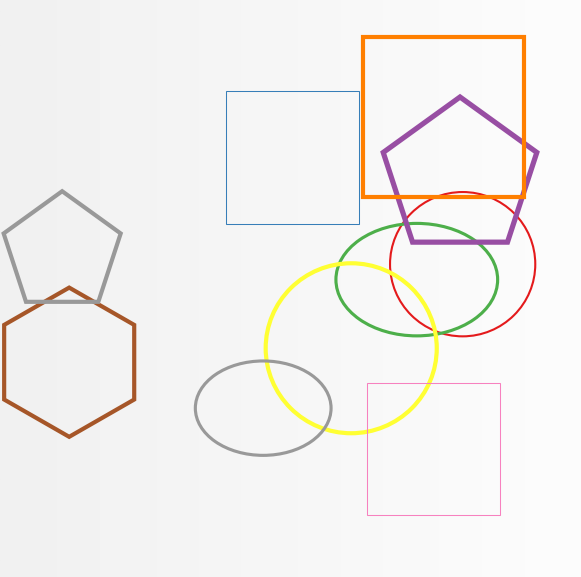[{"shape": "circle", "thickness": 1, "radius": 0.62, "center": [0.796, 0.542]}, {"shape": "square", "thickness": 0.5, "radius": 0.57, "center": [0.504, 0.727]}, {"shape": "oval", "thickness": 1.5, "radius": 0.7, "center": [0.717, 0.515]}, {"shape": "pentagon", "thickness": 2.5, "radius": 0.69, "center": [0.791, 0.692]}, {"shape": "square", "thickness": 2, "radius": 0.69, "center": [0.763, 0.797]}, {"shape": "circle", "thickness": 2, "radius": 0.74, "center": [0.604, 0.396]}, {"shape": "hexagon", "thickness": 2, "radius": 0.65, "center": [0.119, 0.372]}, {"shape": "square", "thickness": 0.5, "radius": 0.58, "center": [0.746, 0.222]}, {"shape": "oval", "thickness": 1.5, "radius": 0.58, "center": [0.453, 0.292]}, {"shape": "pentagon", "thickness": 2, "radius": 0.53, "center": [0.107, 0.562]}]